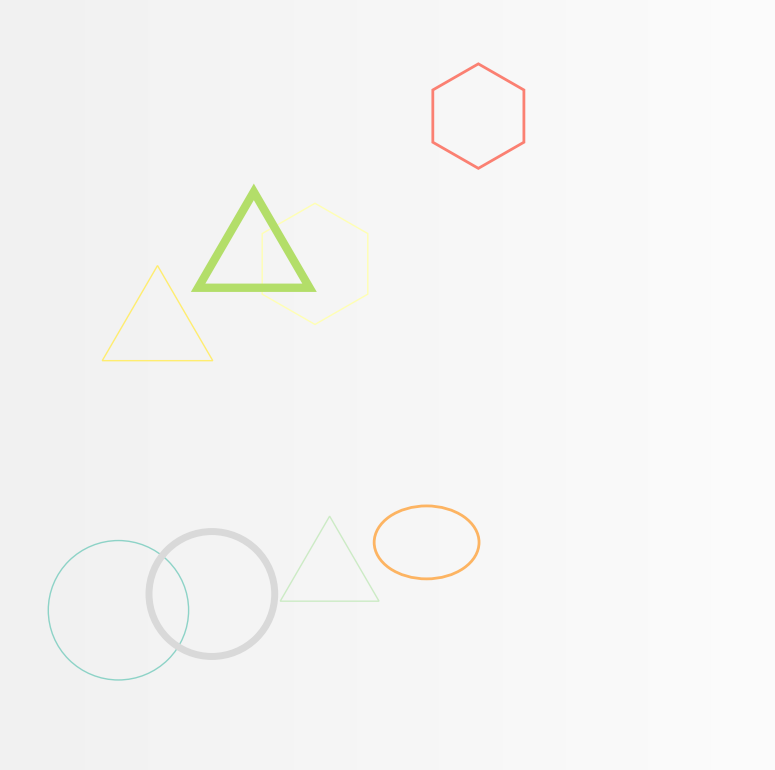[{"shape": "circle", "thickness": 0.5, "radius": 0.45, "center": [0.153, 0.207]}, {"shape": "hexagon", "thickness": 0.5, "radius": 0.39, "center": [0.406, 0.657]}, {"shape": "hexagon", "thickness": 1, "radius": 0.34, "center": [0.617, 0.849]}, {"shape": "oval", "thickness": 1, "radius": 0.34, "center": [0.55, 0.296]}, {"shape": "triangle", "thickness": 3, "radius": 0.42, "center": [0.328, 0.668]}, {"shape": "circle", "thickness": 2.5, "radius": 0.41, "center": [0.273, 0.229]}, {"shape": "triangle", "thickness": 0.5, "radius": 0.37, "center": [0.425, 0.256]}, {"shape": "triangle", "thickness": 0.5, "radius": 0.41, "center": [0.203, 0.573]}]